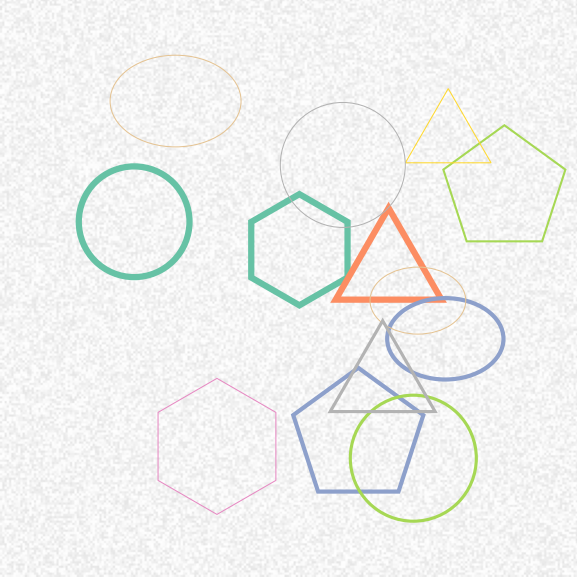[{"shape": "hexagon", "thickness": 3, "radius": 0.48, "center": [0.518, 0.567]}, {"shape": "circle", "thickness": 3, "radius": 0.48, "center": [0.232, 0.615]}, {"shape": "triangle", "thickness": 3, "radius": 0.53, "center": [0.673, 0.533]}, {"shape": "pentagon", "thickness": 2, "radius": 0.59, "center": [0.62, 0.244]}, {"shape": "oval", "thickness": 2, "radius": 0.5, "center": [0.771, 0.412]}, {"shape": "hexagon", "thickness": 0.5, "radius": 0.59, "center": [0.376, 0.226]}, {"shape": "pentagon", "thickness": 1, "radius": 0.56, "center": [0.873, 0.671]}, {"shape": "circle", "thickness": 1.5, "radius": 0.55, "center": [0.716, 0.206]}, {"shape": "triangle", "thickness": 0.5, "radius": 0.43, "center": [0.776, 0.76]}, {"shape": "oval", "thickness": 0.5, "radius": 0.41, "center": [0.724, 0.479]}, {"shape": "oval", "thickness": 0.5, "radius": 0.57, "center": [0.304, 0.824]}, {"shape": "circle", "thickness": 0.5, "radius": 0.54, "center": [0.594, 0.714]}, {"shape": "triangle", "thickness": 1.5, "radius": 0.52, "center": [0.663, 0.339]}]